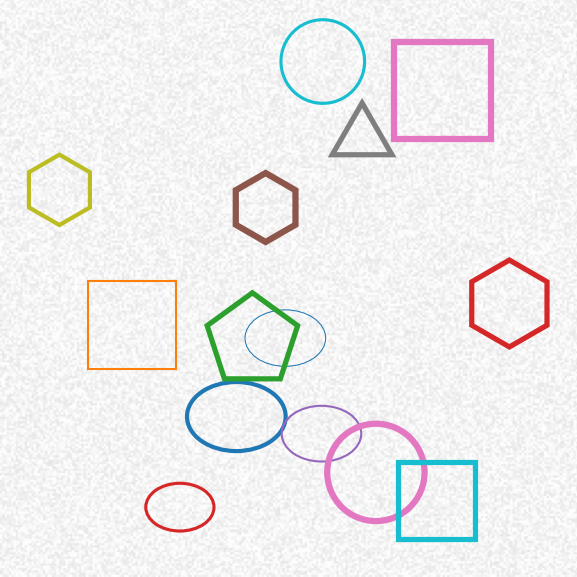[{"shape": "oval", "thickness": 0.5, "radius": 0.35, "center": [0.494, 0.414]}, {"shape": "oval", "thickness": 2, "radius": 0.43, "center": [0.409, 0.278]}, {"shape": "square", "thickness": 1, "radius": 0.38, "center": [0.228, 0.436]}, {"shape": "pentagon", "thickness": 2.5, "radius": 0.41, "center": [0.437, 0.41]}, {"shape": "oval", "thickness": 1.5, "radius": 0.3, "center": [0.311, 0.121]}, {"shape": "hexagon", "thickness": 2.5, "radius": 0.38, "center": [0.882, 0.474]}, {"shape": "oval", "thickness": 1, "radius": 0.34, "center": [0.557, 0.248]}, {"shape": "hexagon", "thickness": 3, "radius": 0.3, "center": [0.46, 0.64]}, {"shape": "circle", "thickness": 3, "radius": 0.42, "center": [0.651, 0.181]}, {"shape": "square", "thickness": 3, "radius": 0.42, "center": [0.767, 0.843]}, {"shape": "triangle", "thickness": 2.5, "radius": 0.3, "center": [0.627, 0.761]}, {"shape": "hexagon", "thickness": 2, "radius": 0.3, "center": [0.103, 0.67]}, {"shape": "square", "thickness": 2.5, "radius": 0.34, "center": [0.755, 0.132]}, {"shape": "circle", "thickness": 1.5, "radius": 0.36, "center": [0.559, 0.893]}]